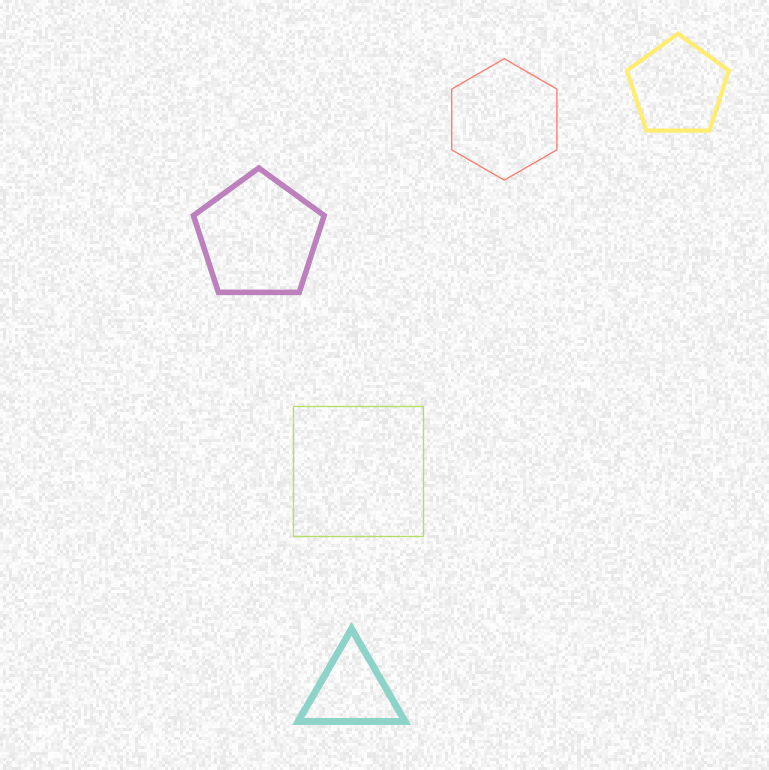[{"shape": "triangle", "thickness": 2.5, "radius": 0.4, "center": [0.457, 0.103]}, {"shape": "hexagon", "thickness": 0.5, "radius": 0.39, "center": [0.655, 0.845]}, {"shape": "square", "thickness": 0.5, "radius": 0.42, "center": [0.464, 0.388]}, {"shape": "pentagon", "thickness": 2, "radius": 0.45, "center": [0.336, 0.693]}, {"shape": "pentagon", "thickness": 1.5, "radius": 0.35, "center": [0.88, 0.887]}]